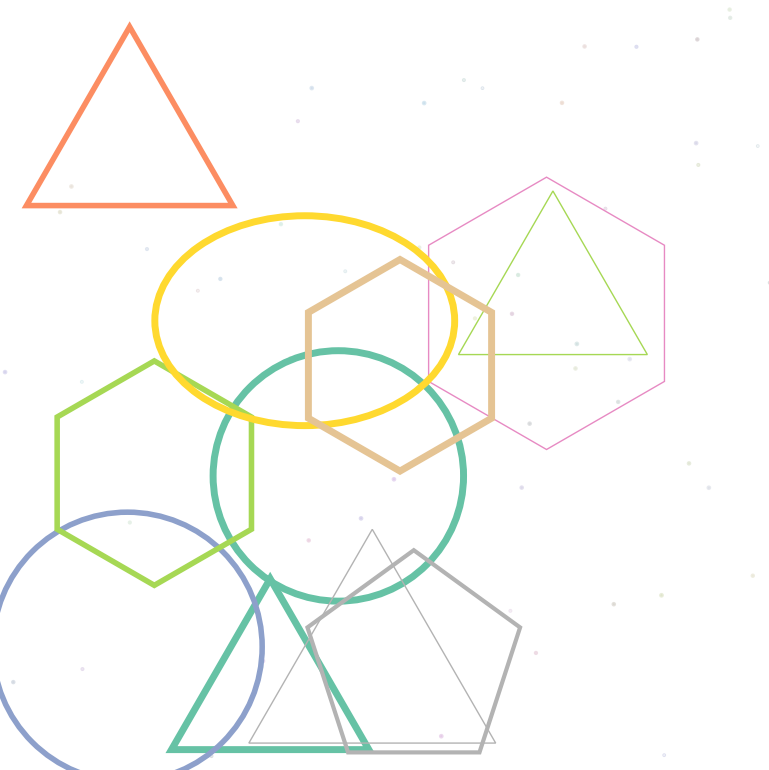[{"shape": "circle", "thickness": 2.5, "radius": 0.81, "center": [0.439, 0.382]}, {"shape": "triangle", "thickness": 2.5, "radius": 0.74, "center": [0.351, 0.1]}, {"shape": "triangle", "thickness": 2, "radius": 0.77, "center": [0.168, 0.81]}, {"shape": "circle", "thickness": 2, "radius": 0.87, "center": [0.166, 0.16]}, {"shape": "hexagon", "thickness": 0.5, "radius": 0.88, "center": [0.71, 0.593]}, {"shape": "triangle", "thickness": 0.5, "radius": 0.71, "center": [0.718, 0.61]}, {"shape": "hexagon", "thickness": 2, "radius": 0.73, "center": [0.2, 0.386]}, {"shape": "oval", "thickness": 2.5, "radius": 0.97, "center": [0.396, 0.584]}, {"shape": "hexagon", "thickness": 2.5, "radius": 0.69, "center": [0.519, 0.526]}, {"shape": "triangle", "thickness": 0.5, "radius": 0.93, "center": [0.483, 0.127]}, {"shape": "pentagon", "thickness": 1.5, "radius": 0.73, "center": [0.537, 0.14]}]